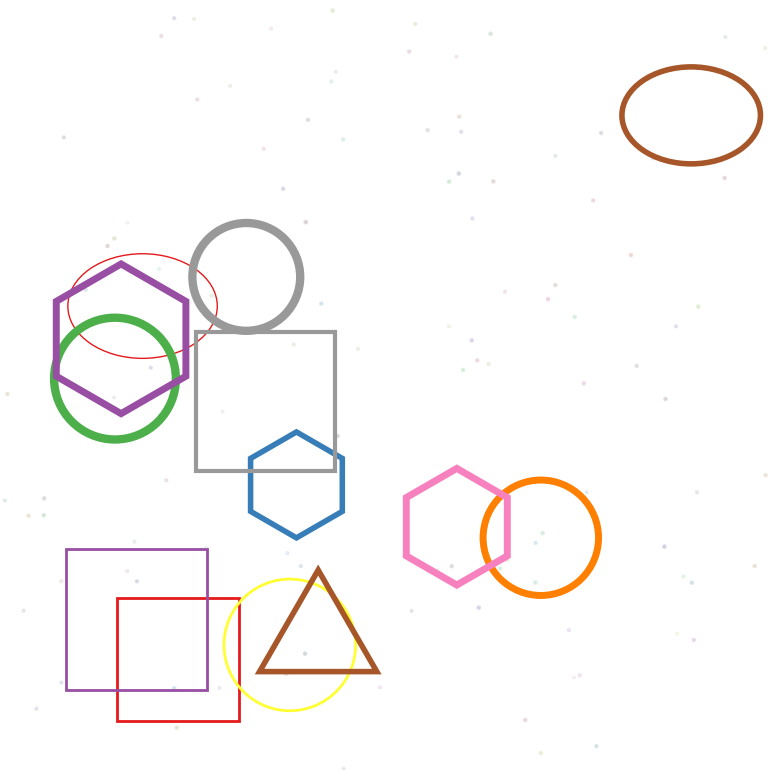[{"shape": "square", "thickness": 1, "radius": 0.4, "center": [0.231, 0.143]}, {"shape": "oval", "thickness": 0.5, "radius": 0.49, "center": [0.185, 0.603]}, {"shape": "hexagon", "thickness": 2, "radius": 0.34, "center": [0.385, 0.37]}, {"shape": "circle", "thickness": 3, "radius": 0.4, "center": [0.149, 0.508]}, {"shape": "square", "thickness": 1, "radius": 0.46, "center": [0.178, 0.195]}, {"shape": "hexagon", "thickness": 2.5, "radius": 0.49, "center": [0.157, 0.56]}, {"shape": "circle", "thickness": 2.5, "radius": 0.37, "center": [0.702, 0.302]}, {"shape": "circle", "thickness": 1, "radius": 0.43, "center": [0.376, 0.162]}, {"shape": "triangle", "thickness": 2, "radius": 0.44, "center": [0.413, 0.172]}, {"shape": "oval", "thickness": 2, "radius": 0.45, "center": [0.898, 0.85]}, {"shape": "hexagon", "thickness": 2.5, "radius": 0.38, "center": [0.593, 0.316]}, {"shape": "circle", "thickness": 3, "radius": 0.35, "center": [0.32, 0.64]}, {"shape": "square", "thickness": 1.5, "radius": 0.45, "center": [0.345, 0.479]}]